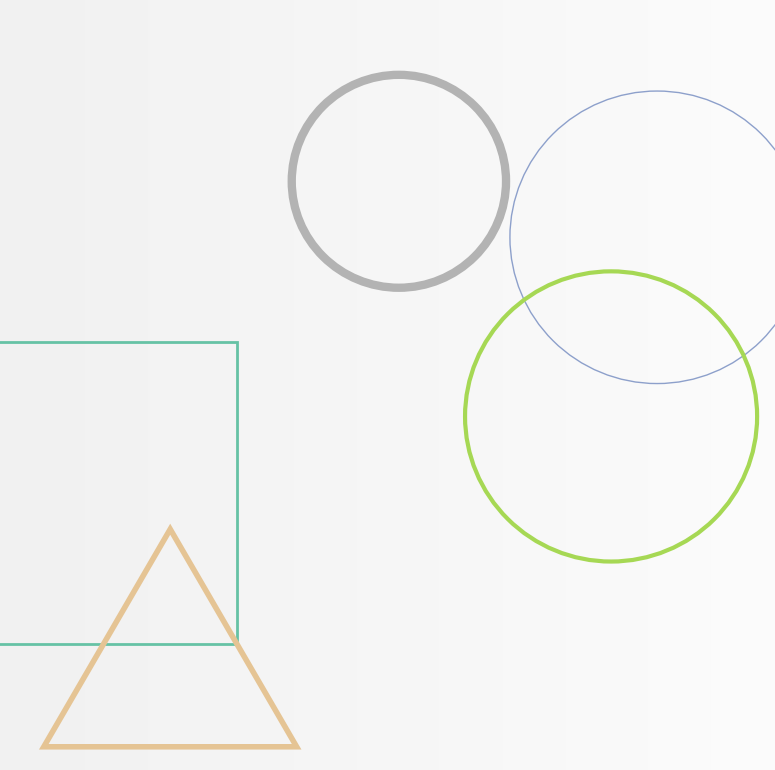[{"shape": "square", "thickness": 1, "radius": 0.98, "center": [0.11, 0.36]}, {"shape": "circle", "thickness": 0.5, "radius": 0.95, "center": [0.848, 0.692]}, {"shape": "circle", "thickness": 1.5, "radius": 0.94, "center": [0.788, 0.459]}, {"shape": "triangle", "thickness": 2, "radius": 0.94, "center": [0.22, 0.124]}, {"shape": "circle", "thickness": 3, "radius": 0.69, "center": [0.515, 0.765]}]